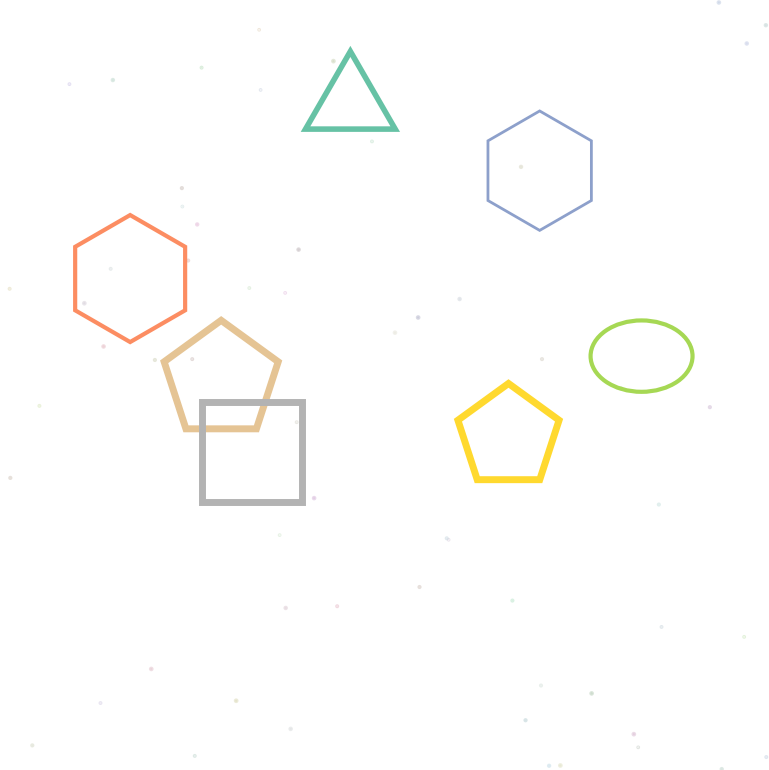[{"shape": "triangle", "thickness": 2, "radius": 0.34, "center": [0.455, 0.866]}, {"shape": "hexagon", "thickness": 1.5, "radius": 0.41, "center": [0.169, 0.638]}, {"shape": "hexagon", "thickness": 1, "radius": 0.39, "center": [0.701, 0.778]}, {"shape": "oval", "thickness": 1.5, "radius": 0.33, "center": [0.833, 0.538]}, {"shape": "pentagon", "thickness": 2.5, "radius": 0.35, "center": [0.66, 0.433]}, {"shape": "pentagon", "thickness": 2.5, "radius": 0.39, "center": [0.287, 0.506]}, {"shape": "square", "thickness": 2.5, "radius": 0.32, "center": [0.327, 0.413]}]